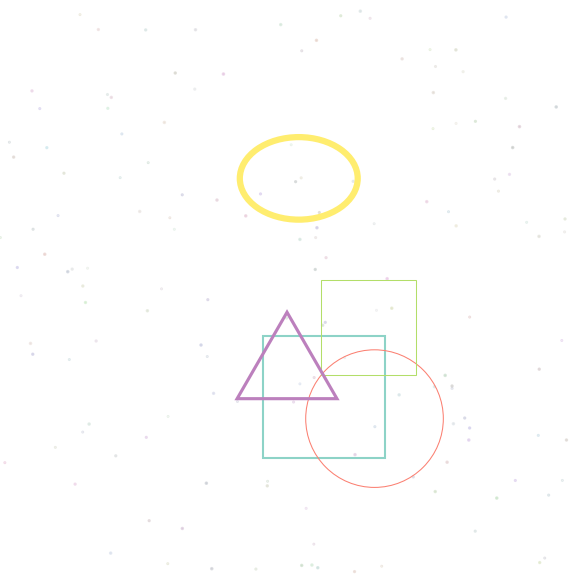[{"shape": "square", "thickness": 1, "radius": 0.53, "center": [0.561, 0.312]}, {"shape": "circle", "thickness": 0.5, "radius": 0.6, "center": [0.649, 0.274]}, {"shape": "square", "thickness": 0.5, "radius": 0.41, "center": [0.638, 0.432]}, {"shape": "triangle", "thickness": 1.5, "radius": 0.5, "center": [0.497, 0.359]}, {"shape": "oval", "thickness": 3, "radius": 0.51, "center": [0.517, 0.69]}]